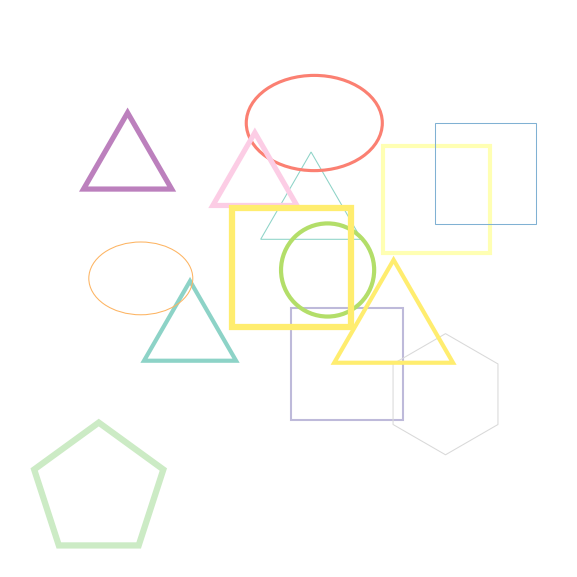[{"shape": "triangle", "thickness": 2, "radius": 0.46, "center": [0.329, 0.421]}, {"shape": "triangle", "thickness": 0.5, "radius": 0.5, "center": [0.539, 0.635]}, {"shape": "square", "thickness": 2, "radius": 0.47, "center": [0.756, 0.653]}, {"shape": "square", "thickness": 1, "radius": 0.48, "center": [0.601, 0.37]}, {"shape": "oval", "thickness": 1.5, "radius": 0.59, "center": [0.544, 0.786]}, {"shape": "square", "thickness": 0.5, "radius": 0.44, "center": [0.841, 0.699]}, {"shape": "oval", "thickness": 0.5, "radius": 0.45, "center": [0.244, 0.517]}, {"shape": "circle", "thickness": 2, "radius": 0.4, "center": [0.567, 0.532]}, {"shape": "triangle", "thickness": 2.5, "radius": 0.42, "center": [0.441, 0.685]}, {"shape": "hexagon", "thickness": 0.5, "radius": 0.52, "center": [0.771, 0.317]}, {"shape": "triangle", "thickness": 2.5, "radius": 0.44, "center": [0.221, 0.716]}, {"shape": "pentagon", "thickness": 3, "radius": 0.59, "center": [0.171, 0.15]}, {"shape": "triangle", "thickness": 2, "radius": 0.59, "center": [0.682, 0.43]}, {"shape": "square", "thickness": 3, "radius": 0.52, "center": [0.504, 0.537]}]